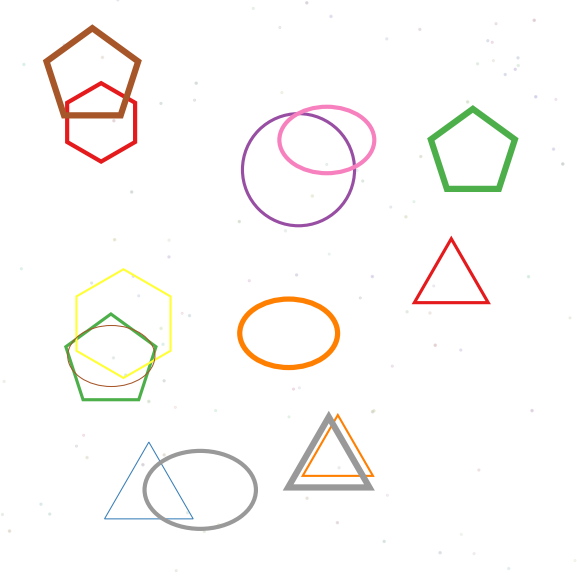[{"shape": "triangle", "thickness": 1.5, "radius": 0.37, "center": [0.781, 0.512]}, {"shape": "hexagon", "thickness": 2, "radius": 0.34, "center": [0.175, 0.787]}, {"shape": "triangle", "thickness": 0.5, "radius": 0.44, "center": [0.258, 0.145]}, {"shape": "pentagon", "thickness": 3, "radius": 0.38, "center": [0.819, 0.734]}, {"shape": "pentagon", "thickness": 1.5, "radius": 0.41, "center": [0.192, 0.373]}, {"shape": "circle", "thickness": 1.5, "radius": 0.49, "center": [0.517, 0.705]}, {"shape": "oval", "thickness": 2.5, "radius": 0.42, "center": [0.5, 0.422]}, {"shape": "triangle", "thickness": 1, "radius": 0.35, "center": [0.585, 0.21]}, {"shape": "hexagon", "thickness": 1, "radius": 0.47, "center": [0.214, 0.439]}, {"shape": "pentagon", "thickness": 3, "radius": 0.42, "center": [0.16, 0.867]}, {"shape": "oval", "thickness": 0.5, "radius": 0.38, "center": [0.193, 0.383]}, {"shape": "oval", "thickness": 2, "radius": 0.41, "center": [0.566, 0.757]}, {"shape": "triangle", "thickness": 3, "radius": 0.41, "center": [0.569, 0.196]}, {"shape": "oval", "thickness": 2, "radius": 0.48, "center": [0.347, 0.151]}]